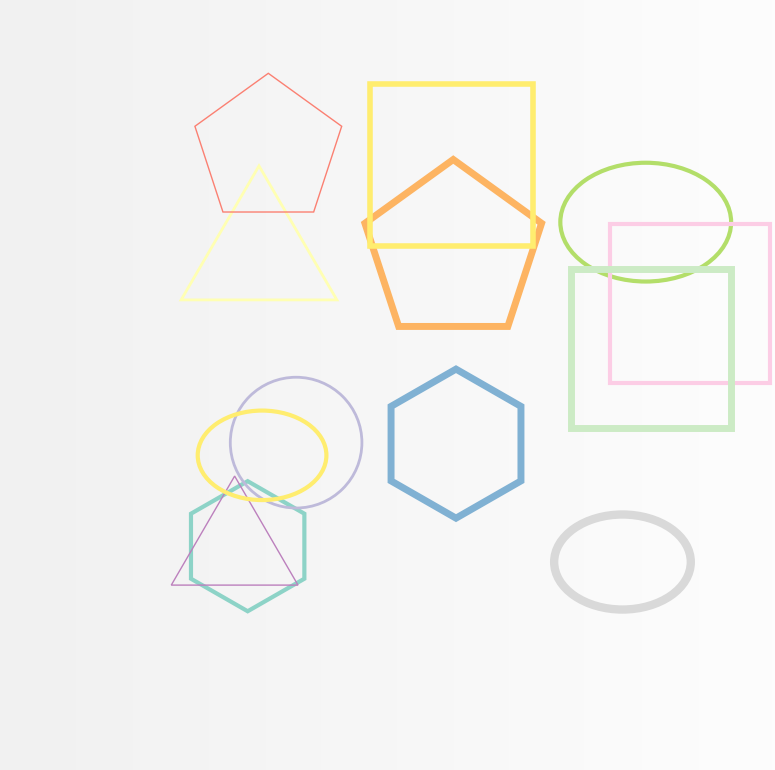[{"shape": "hexagon", "thickness": 1.5, "radius": 0.42, "center": [0.32, 0.291]}, {"shape": "triangle", "thickness": 1, "radius": 0.58, "center": [0.334, 0.669]}, {"shape": "circle", "thickness": 1, "radius": 0.42, "center": [0.382, 0.425]}, {"shape": "pentagon", "thickness": 0.5, "radius": 0.5, "center": [0.346, 0.805]}, {"shape": "hexagon", "thickness": 2.5, "radius": 0.48, "center": [0.588, 0.424]}, {"shape": "pentagon", "thickness": 2.5, "radius": 0.6, "center": [0.585, 0.673]}, {"shape": "oval", "thickness": 1.5, "radius": 0.55, "center": [0.833, 0.712]}, {"shape": "square", "thickness": 1.5, "radius": 0.52, "center": [0.891, 0.606]}, {"shape": "oval", "thickness": 3, "radius": 0.44, "center": [0.803, 0.27]}, {"shape": "triangle", "thickness": 0.5, "radius": 0.47, "center": [0.303, 0.287]}, {"shape": "square", "thickness": 2.5, "radius": 0.52, "center": [0.84, 0.547]}, {"shape": "oval", "thickness": 1.5, "radius": 0.42, "center": [0.338, 0.409]}, {"shape": "square", "thickness": 2, "radius": 0.53, "center": [0.583, 0.786]}]